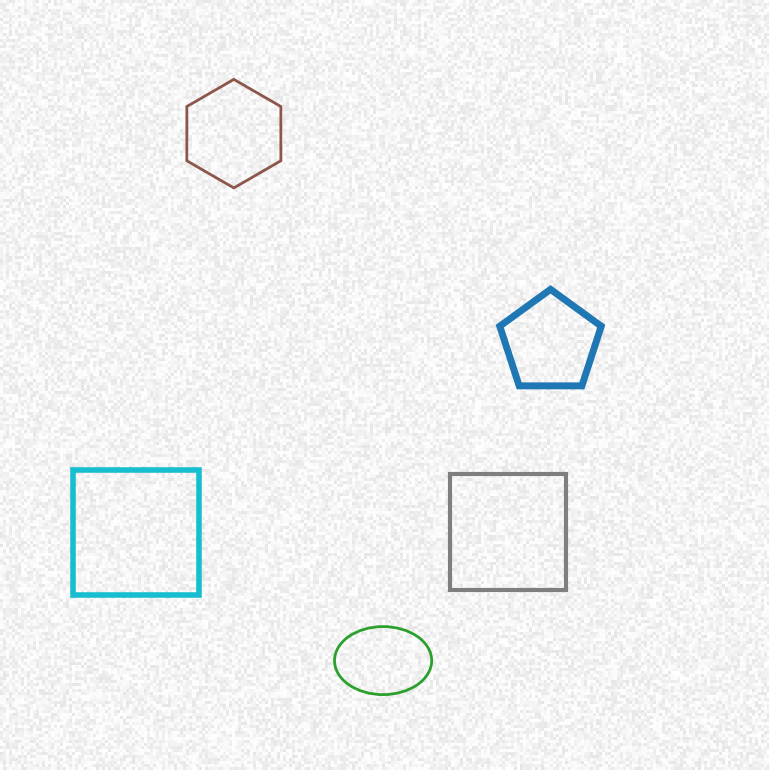[{"shape": "pentagon", "thickness": 2.5, "radius": 0.35, "center": [0.715, 0.555]}, {"shape": "oval", "thickness": 1, "radius": 0.32, "center": [0.498, 0.142]}, {"shape": "hexagon", "thickness": 1, "radius": 0.35, "center": [0.304, 0.826]}, {"shape": "square", "thickness": 1.5, "radius": 0.38, "center": [0.66, 0.31]}, {"shape": "square", "thickness": 2, "radius": 0.41, "center": [0.177, 0.308]}]